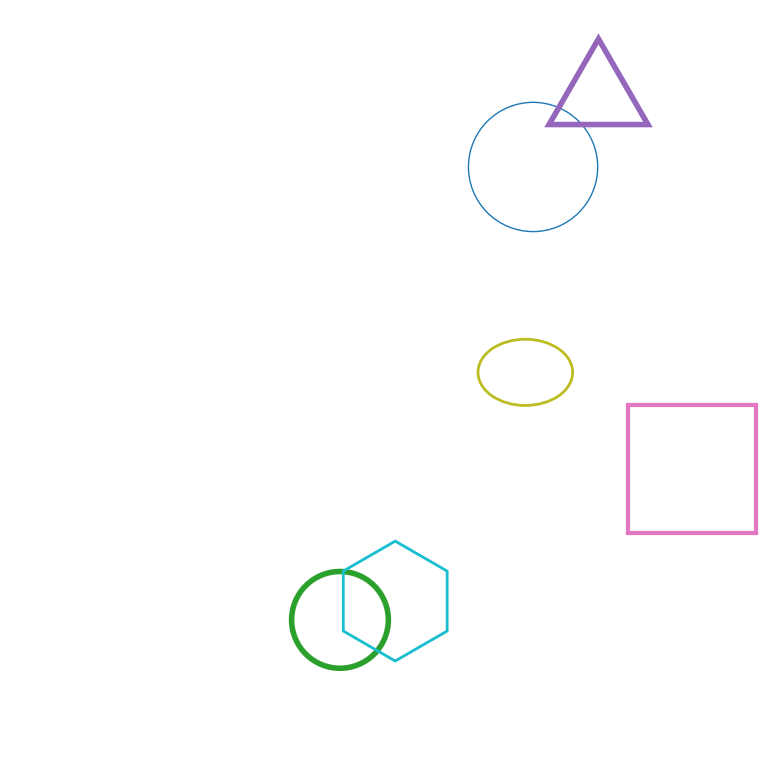[{"shape": "circle", "thickness": 0.5, "radius": 0.42, "center": [0.692, 0.783]}, {"shape": "circle", "thickness": 2, "radius": 0.31, "center": [0.442, 0.195]}, {"shape": "triangle", "thickness": 2, "radius": 0.37, "center": [0.777, 0.875]}, {"shape": "square", "thickness": 1.5, "radius": 0.42, "center": [0.898, 0.39]}, {"shape": "oval", "thickness": 1, "radius": 0.31, "center": [0.682, 0.516]}, {"shape": "hexagon", "thickness": 1, "radius": 0.39, "center": [0.513, 0.219]}]